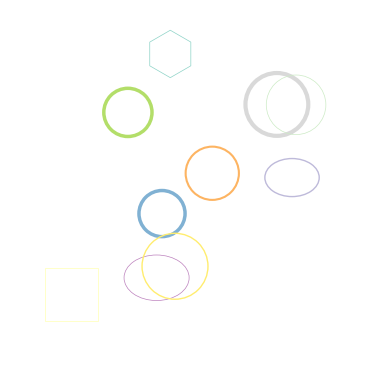[{"shape": "hexagon", "thickness": 0.5, "radius": 0.31, "center": [0.442, 0.86]}, {"shape": "square", "thickness": 0.5, "radius": 0.35, "center": [0.186, 0.235]}, {"shape": "oval", "thickness": 1, "radius": 0.35, "center": [0.759, 0.539]}, {"shape": "circle", "thickness": 2.5, "radius": 0.3, "center": [0.421, 0.445]}, {"shape": "circle", "thickness": 1.5, "radius": 0.35, "center": [0.551, 0.55]}, {"shape": "circle", "thickness": 2.5, "radius": 0.31, "center": [0.332, 0.708]}, {"shape": "circle", "thickness": 3, "radius": 0.41, "center": [0.719, 0.729]}, {"shape": "oval", "thickness": 0.5, "radius": 0.42, "center": [0.407, 0.279]}, {"shape": "circle", "thickness": 0.5, "radius": 0.39, "center": [0.769, 0.728]}, {"shape": "circle", "thickness": 1, "radius": 0.43, "center": [0.455, 0.308]}]